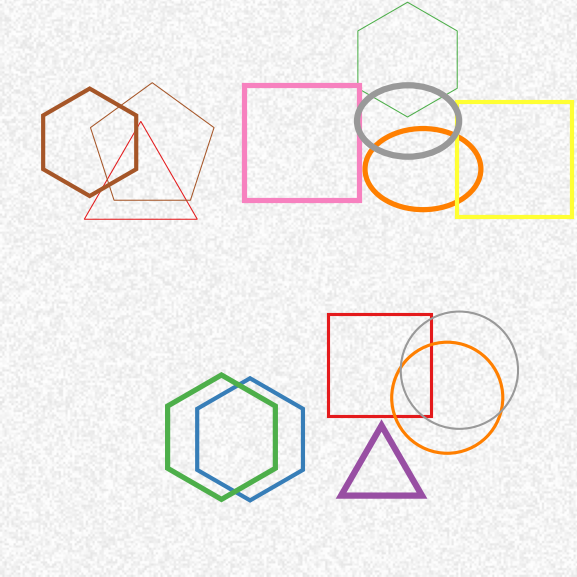[{"shape": "triangle", "thickness": 0.5, "radius": 0.57, "center": [0.244, 0.676]}, {"shape": "square", "thickness": 1.5, "radius": 0.44, "center": [0.657, 0.367]}, {"shape": "hexagon", "thickness": 2, "radius": 0.53, "center": [0.433, 0.238]}, {"shape": "hexagon", "thickness": 0.5, "radius": 0.5, "center": [0.706, 0.896]}, {"shape": "hexagon", "thickness": 2.5, "radius": 0.54, "center": [0.384, 0.242]}, {"shape": "triangle", "thickness": 3, "radius": 0.4, "center": [0.661, 0.181]}, {"shape": "oval", "thickness": 2.5, "radius": 0.5, "center": [0.732, 0.706]}, {"shape": "circle", "thickness": 1.5, "radius": 0.48, "center": [0.774, 0.31]}, {"shape": "square", "thickness": 2, "radius": 0.5, "center": [0.89, 0.723]}, {"shape": "hexagon", "thickness": 2, "radius": 0.47, "center": [0.155, 0.753]}, {"shape": "pentagon", "thickness": 0.5, "radius": 0.56, "center": [0.264, 0.743]}, {"shape": "square", "thickness": 2.5, "radius": 0.5, "center": [0.522, 0.752]}, {"shape": "oval", "thickness": 3, "radius": 0.44, "center": [0.707, 0.79]}, {"shape": "circle", "thickness": 1, "radius": 0.51, "center": [0.795, 0.358]}]